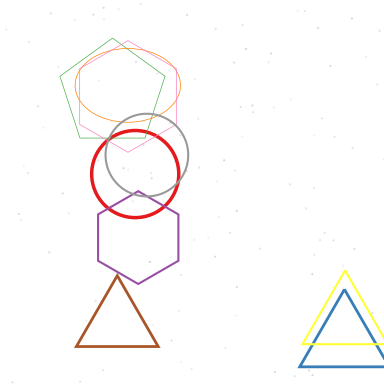[{"shape": "circle", "thickness": 2.5, "radius": 0.57, "center": [0.351, 0.548]}, {"shape": "triangle", "thickness": 2, "radius": 0.67, "center": [0.895, 0.114]}, {"shape": "pentagon", "thickness": 0.5, "radius": 0.72, "center": [0.292, 0.758]}, {"shape": "hexagon", "thickness": 1.5, "radius": 0.6, "center": [0.359, 0.383]}, {"shape": "oval", "thickness": 0.5, "radius": 0.68, "center": [0.332, 0.778]}, {"shape": "triangle", "thickness": 1.5, "radius": 0.64, "center": [0.896, 0.17]}, {"shape": "triangle", "thickness": 2, "radius": 0.61, "center": [0.305, 0.161]}, {"shape": "hexagon", "thickness": 0.5, "radius": 0.72, "center": [0.332, 0.749]}, {"shape": "circle", "thickness": 1.5, "radius": 0.54, "center": [0.382, 0.597]}]